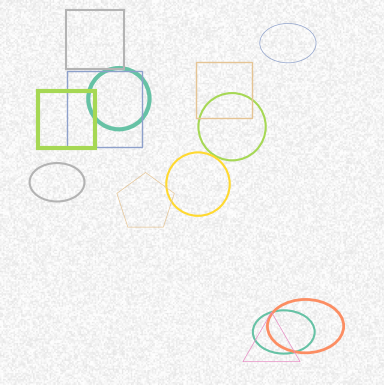[{"shape": "oval", "thickness": 1.5, "radius": 0.4, "center": [0.737, 0.138]}, {"shape": "circle", "thickness": 3, "radius": 0.4, "center": [0.309, 0.744]}, {"shape": "oval", "thickness": 2, "radius": 0.5, "center": [0.794, 0.153]}, {"shape": "oval", "thickness": 0.5, "radius": 0.37, "center": [0.748, 0.888]}, {"shape": "square", "thickness": 1, "radius": 0.49, "center": [0.271, 0.716]}, {"shape": "triangle", "thickness": 0.5, "radius": 0.43, "center": [0.705, 0.103]}, {"shape": "square", "thickness": 3, "radius": 0.37, "center": [0.172, 0.69]}, {"shape": "circle", "thickness": 1.5, "radius": 0.44, "center": [0.603, 0.671]}, {"shape": "circle", "thickness": 1.5, "radius": 0.41, "center": [0.514, 0.522]}, {"shape": "square", "thickness": 1, "radius": 0.36, "center": [0.582, 0.767]}, {"shape": "pentagon", "thickness": 0.5, "radius": 0.39, "center": [0.378, 0.474]}, {"shape": "oval", "thickness": 1.5, "radius": 0.36, "center": [0.148, 0.527]}, {"shape": "square", "thickness": 1.5, "radius": 0.38, "center": [0.247, 0.898]}]